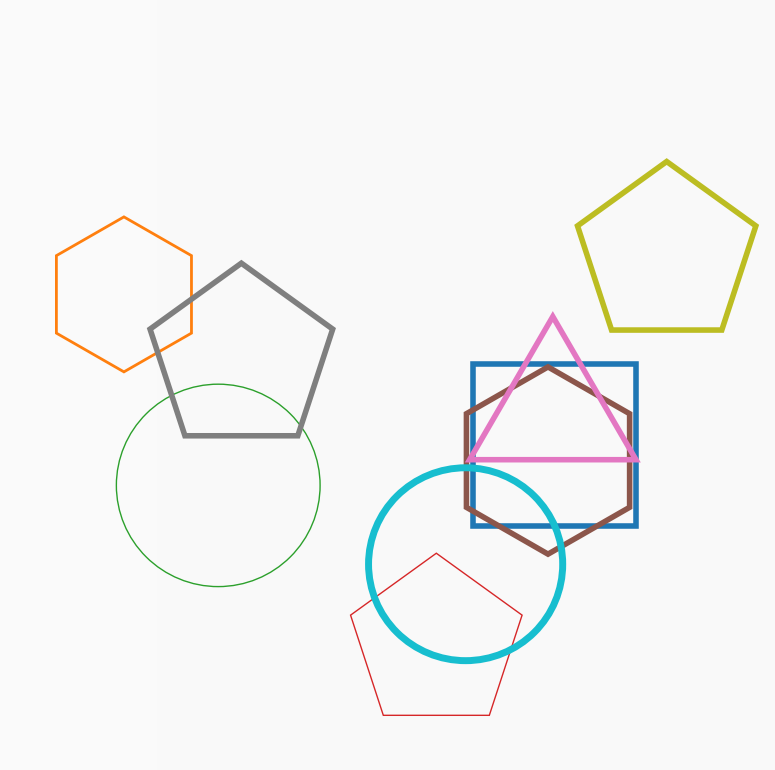[{"shape": "square", "thickness": 2, "radius": 0.53, "center": [0.715, 0.422]}, {"shape": "hexagon", "thickness": 1, "radius": 0.5, "center": [0.16, 0.618]}, {"shape": "circle", "thickness": 0.5, "radius": 0.66, "center": [0.282, 0.37]}, {"shape": "pentagon", "thickness": 0.5, "radius": 0.58, "center": [0.563, 0.165]}, {"shape": "hexagon", "thickness": 2, "radius": 0.61, "center": [0.707, 0.402]}, {"shape": "triangle", "thickness": 2, "radius": 0.62, "center": [0.713, 0.465]}, {"shape": "pentagon", "thickness": 2, "radius": 0.62, "center": [0.311, 0.534]}, {"shape": "pentagon", "thickness": 2, "radius": 0.6, "center": [0.86, 0.669]}, {"shape": "circle", "thickness": 2.5, "radius": 0.63, "center": [0.601, 0.267]}]